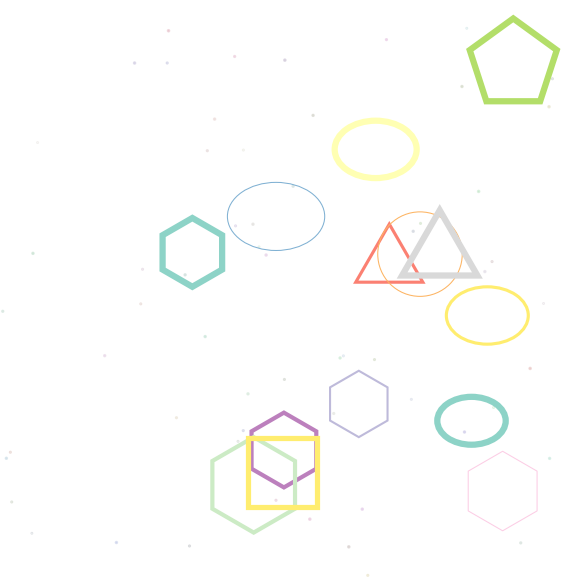[{"shape": "hexagon", "thickness": 3, "radius": 0.3, "center": [0.333, 0.562]}, {"shape": "oval", "thickness": 3, "radius": 0.3, "center": [0.816, 0.271]}, {"shape": "oval", "thickness": 3, "radius": 0.35, "center": [0.651, 0.74]}, {"shape": "hexagon", "thickness": 1, "radius": 0.29, "center": [0.621, 0.3]}, {"shape": "triangle", "thickness": 1.5, "radius": 0.34, "center": [0.674, 0.544]}, {"shape": "oval", "thickness": 0.5, "radius": 0.42, "center": [0.478, 0.624]}, {"shape": "circle", "thickness": 0.5, "radius": 0.37, "center": [0.727, 0.559]}, {"shape": "pentagon", "thickness": 3, "radius": 0.4, "center": [0.889, 0.888]}, {"shape": "hexagon", "thickness": 0.5, "radius": 0.34, "center": [0.87, 0.149]}, {"shape": "triangle", "thickness": 3, "radius": 0.38, "center": [0.761, 0.56]}, {"shape": "hexagon", "thickness": 2, "radius": 0.32, "center": [0.492, 0.22]}, {"shape": "hexagon", "thickness": 2, "radius": 0.41, "center": [0.439, 0.16]}, {"shape": "square", "thickness": 2.5, "radius": 0.3, "center": [0.489, 0.18]}, {"shape": "oval", "thickness": 1.5, "radius": 0.35, "center": [0.844, 0.453]}]